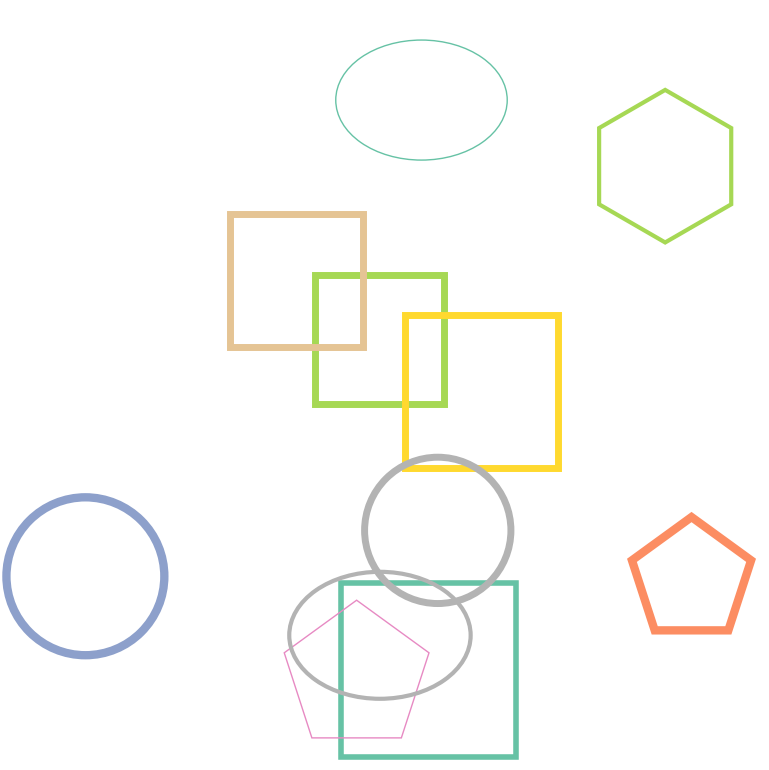[{"shape": "square", "thickness": 2, "radius": 0.57, "center": [0.556, 0.13]}, {"shape": "oval", "thickness": 0.5, "radius": 0.56, "center": [0.547, 0.87]}, {"shape": "pentagon", "thickness": 3, "radius": 0.41, "center": [0.898, 0.247]}, {"shape": "circle", "thickness": 3, "radius": 0.51, "center": [0.111, 0.252]}, {"shape": "pentagon", "thickness": 0.5, "radius": 0.49, "center": [0.463, 0.122]}, {"shape": "hexagon", "thickness": 1.5, "radius": 0.5, "center": [0.864, 0.784]}, {"shape": "square", "thickness": 2.5, "radius": 0.42, "center": [0.493, 0.559]}, {"shape": "square", "thickness": 2.5, "radius": 0.5, "center": [0.625, 0.492]}, {"shape": "square", "thickness": 2.5, "radius": 0.43, "center": [0.385, 0.635]}, {"shape": "oval", "thickness": 1.5, "radius": 0.59, "center": [0.493, 0.175]}, {"shape": "circle", "thickness": 2.5, "radius": 0.48, "center": [0.569, 0.311]}]